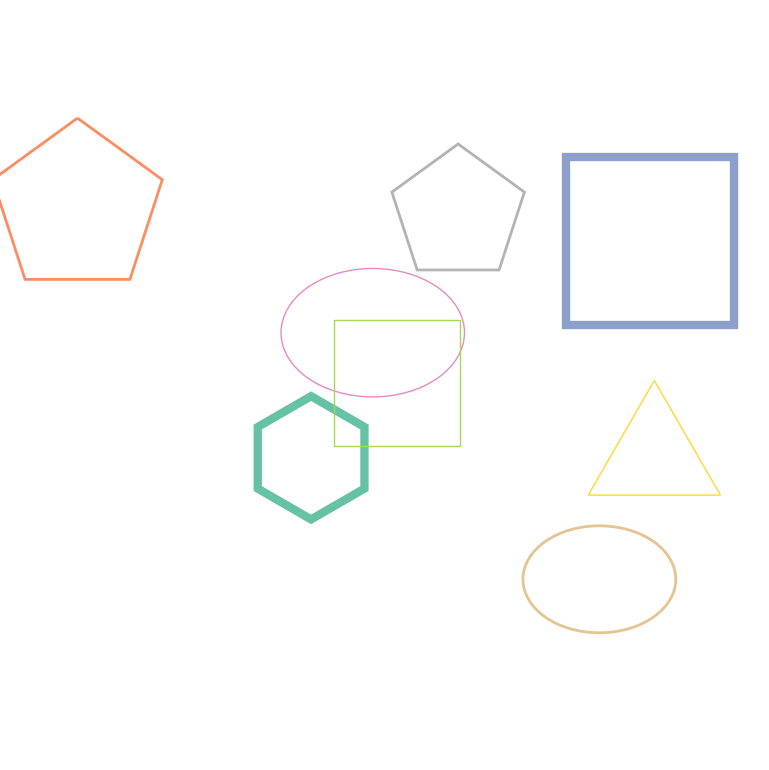[{"shape": "hexagon", "thickness": 3, "radius": 0.4, "center": [0.404, 0.405]}, {"shape": "pentagon", "thickness": 1, "radius": 0.58, "center": [0.101, 0.731]}, {"shape": "square", "thickness": 3, "radius": 0.55, "center": [0.844, 0.687]}, {"shape": "oval", "thickness": 0.5, "radius": 0.6, "center": [0.484, 0.568]}, {"shape": "square", "thickness": 0.5, "radius": 0.41, "center": [0.516, 0.503]}, {"shape": "triangle", "thickness": 0.5, "radius": 0.5, "center": [0.85, 0.407]}, {"shape": "oval", "thickness": 1, "radius": 0.5, "center": [0.778, 0.248]}, {"shape": "pentagon", "thickness": 1, "radius": 0.45, "center": [0.595, 0.723]}]